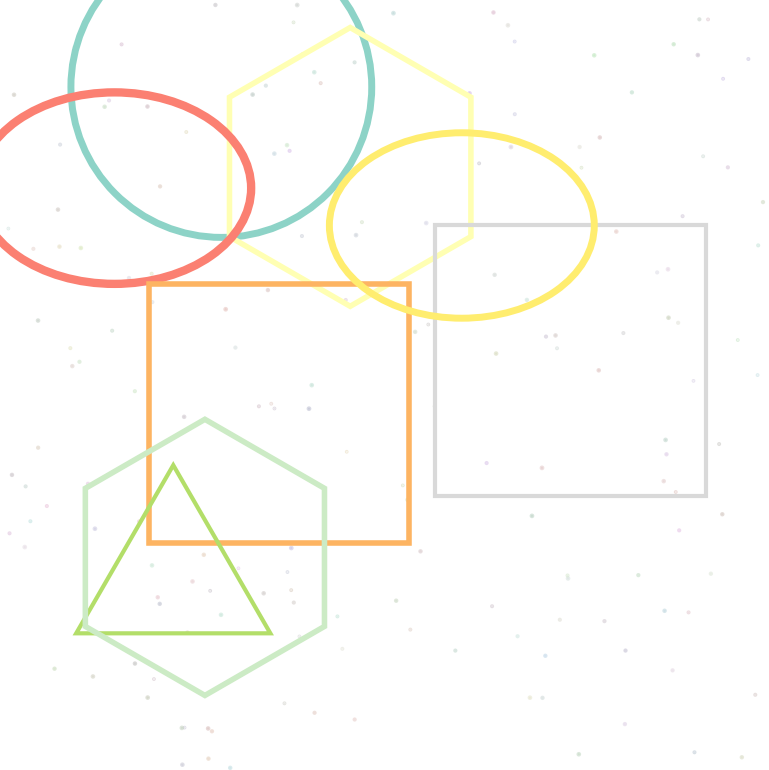[{"shape": "circle", "thickness": 2.5, "radius": 0.98, "center": [0.287, 0.887]}, {"shape": "hexagon", "thickness": 2, "radius": 0.91, "center": [0.455, 0.783]}, {"shape": "oval", "thickness": 3, "radius": 0.89, "center": [0.149, 0.756]}, {"shape": "square", "thickness": 2, "radius": 0.84, "center": [0.363, 0.463]}, {"shape": "triangle", "thickness": 1.5, "radius": 0.73, "center": [0.225, 0.25]}, {"shape": "square", "thickness": 1.5, "radius": 0.88, "center": [0.741, 0.531]}, {"shape": "hexagon", "thickness": 2, "radius": 0.9, "center": [0.266, 0.276]}, {"shape": "oval", "thickness": 2.5, "radius": 0.86, "center": [0.6, 0.707]}]